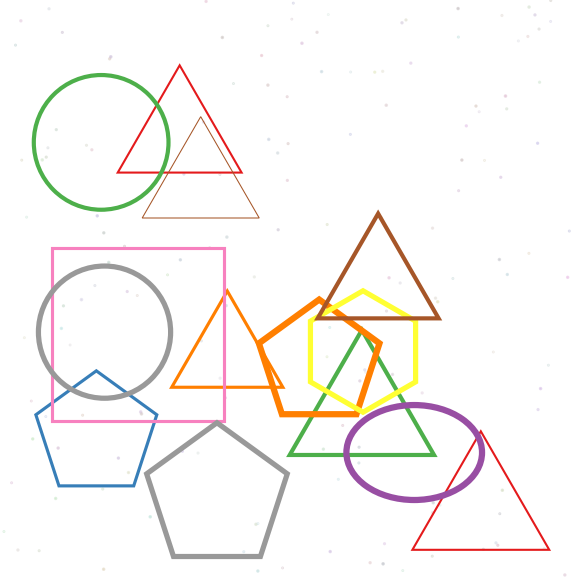[{"shape": "triangle", "thickness": 1, "radius": 0.62, "center": [0.311, 0.762]}, {"shape": "triangle", "thickness": 1, "radius": 0.68, "center": [0.833, 0.115]}, {"shape": "pentagon", "thickness": 1.5, "radius": 0.55, "center": [0.167, 0.247]}, {"shape": "triangle", "thickness": 2, "radius": 0.72, "center": [0.627, 0.283]}, {"shape": "circle", "thickness": 2, "radius": 0.58, "center": [0.175, 0.753]}, {"shape": "oval", "thickness": 3, "radius": 0.59, "center": [0.717, 0.216]}, {"shape": "pentagon", "thickness": 3, "radius": 0.55, "center": [0.553, 0.371]}, {"shape": "triangle", "thickness": 1.5, "radius": 0.56, "center": [0.394, 0.384]}, {"shape": "hexagon", "thickness": 2.5, "radius": 0.53, "center": [0.629, 0.39]}, {"shape": "triangle", "thickness": 0.5, "radius": 0.58, "center": [0.348, 0.68]}, {"shape": "triangle", "thickness": 2, "radius": 0.6, "center": [0.655, 0.508]}, {"shape": "square", "thickness": 1.5, "radius": 0.75, "center": [0.239, 0.42]}, {"shape": "pentagon", "thickness": 2.5, "radius": 0.64, "center": [0.376, 0.139]}, {"shape": "circle", "thickness": 2.5, "radius": 0.57, "center": [0.181, 0.424]}]